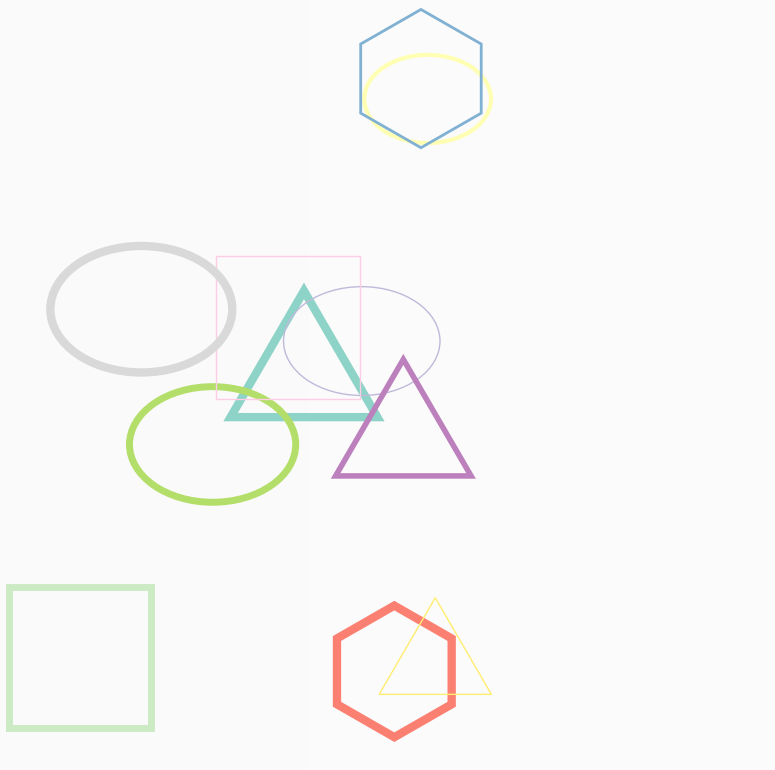[{"shape": "triangle", "thickness": 3, "radius": 0.55, "center": [0.392, 0.513]}, {"shape": "oval", "thickness": 1.5, "radius": 0.41, "center": [0.552, 0.872]}, {"shape": "oval", "thickness": 0.5, "radius": 0.5, "center": [0.467, 0.557]}, {"shape": "hexagon", "thickness": 3, "radius": 0.43, "center": [0.509, 0.128]}, {"shape": "hexagon", "thickness": 1, "radius": 0.45, "center": [0.543, 0.898]}, {"shape": "oval", "thickness": 2.5, "radius": 0.54, "center": [0.274, 0.423]}, {"shape": "square", "thickness": 0.5, "radius": 0.46, "center": [0.371, 0.574]}, {"shape": "oval", "thickness": 3, "radius": 0.59, "center": [0.182, 0.598]}, {"shape": "triangle", "thickness": 2, "radius": 0.5, "center": [0.52, 0.432]}, {"shape": "square", "thickness": 2.5, "radius": 0.46, "center": [0.104, 0.146]}, {"shape": "triangle", "thickness": 0.5, "radius": 0.42, "center": [0.562, 0.14]}]